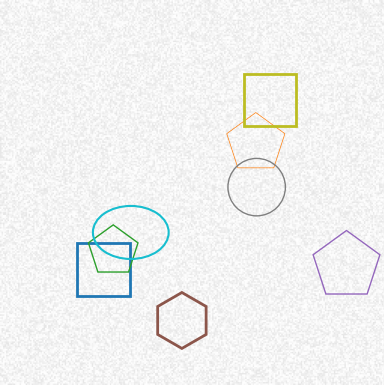[{"shape": "square", "thickness": 2, "radius": 0.35, "center": [0.268, 0.299]}, {"shape": "pentagon", "thickness": 0.5, "radius": 0.4, "center": [0.664, 0.628]}, {"shape": "pentagon", "thickness": 1, "radius": 0.34, "center": [0.294, 0.348]}, {"shape": "pentagon", "thickness": 1, "radius": 0.46, "center": [0.9, 0.31]}, {"shape": "hexagon", "thickness": 2, "radius": 0.36, "center": [0.472, 0.168]}, {"shape": "circle", "thickness": 1, "radius": 0.37, "center": [0.667, 0.514]}, {"shape": "square", "thickness": 2, "radius": 0.34, "center": [0.7, 0.741]}, {"shape": "oval", "thickness": 1.5, "radius": 0.49, "center": [0.34, 0.396]}]